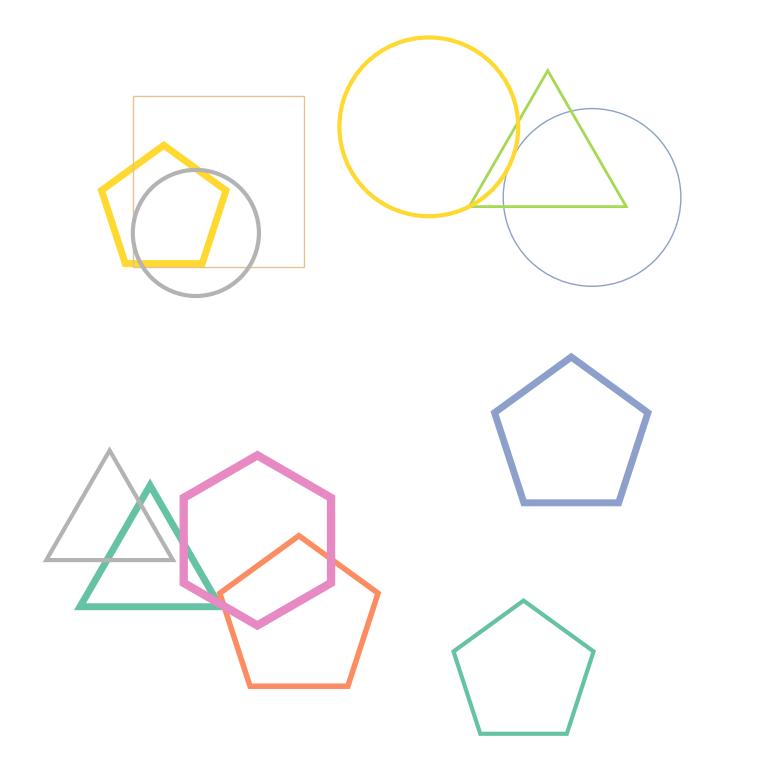[{"shape": "pentagon", "thickness": 1.5, "radius": 0.48, "center": [0.68, 0.124]}, {"shape": "triangle", "thickness": 2.5, "radius": 0.53, "center": [0.195, 0.265]}, {"shape": "pentagon", "thickness": 2, "radius": 0.54, "center": [0.388, 0.196]}, {"shape": "pentagon", "thickness": 2.5, "radius": 0.52, "center": [0.742, 0.432]}, {"shape": "circle", "thickness": 0.5, "radius": 0.58, "center": [0.769, 0.744]}, {"shape": "hexagon", "thickness": 3, "radius": 0.55, "center": [0.334, 0.298]}, {"shape": "triangle", "thickness": 1, "radius": 0.59, "center": [0.711, 0.79]}, {"shape": "pentagon", "thickness": 2.5, "radius": 0.42, "center": [0.213, 0.726]}, {"shape": "circle", "thickness": 1.5, "radius": 0.58, "center": [0.557, 0.835]}, {"shape": "square", "thickness": 0.5, "radius": 0.56, "center": [0.284, 0.764]}, {"shape": "circle", "thickness": 1.5, "radius": 0.41, "center": [0.254, 0.697]}, {"shape": "triangle", "thickness": 1.5, "radius": 0.47, "center": [0.142, 0.32]}]